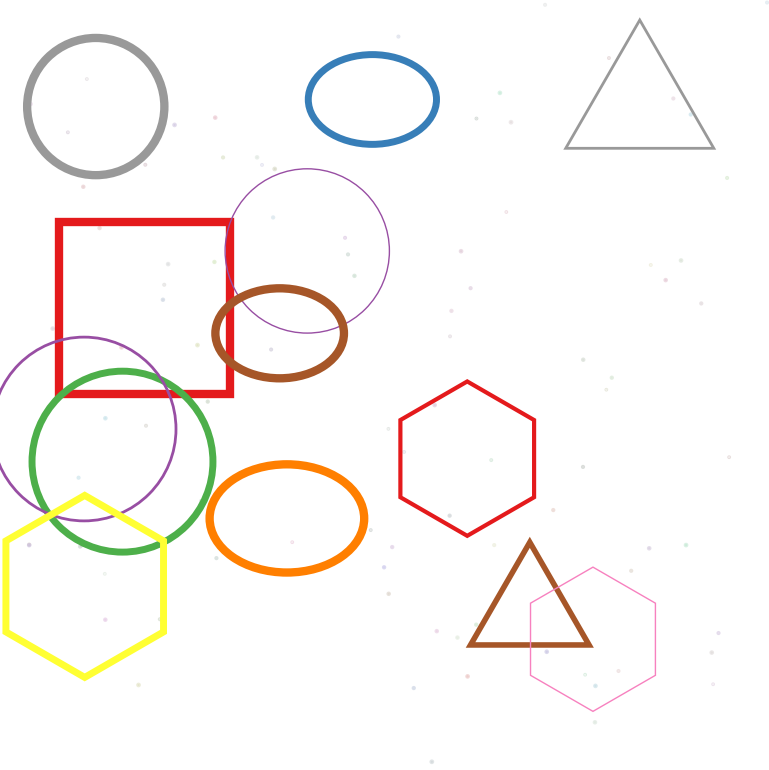[{"shape": "square", "thickness": 3, "radius": 0.56, "center": [0.188, 0.6]}, {"shape": "hexagon", "thickness": 1.5, "radius": 0.5, "center": [0.607, 0.404]}, {"shape": "oval", "thickness": 2.5, "radius": 0.42, "center": [0.484, 0.871]}, {"shape": "circle", "thickness": 2.5, "radius": 0.59, "center": [0.159, 0.4]}, {"shape": "circle", "thickness": 0.5, "radius": 0.53, "center": [0.399, 0.674]}, {"shape": "circle", "thickness": 1, "radius": 0.6, "center": [0.109, 0.443]}, {"shape": "oval", "thickness": 3, "radius": 0.5, "center": [0.373, 0.327]}, {"shape": "hexagon", "thickness": 2.5, "radius": 0.59, "center": [0.11, 0.238]}, {"shape": "triangle", "thickness": 2, "radius": 0.44, "center": [0.688, 0.207]}, {"shape": "oval", "thickness": 3, "radius": 0.42, "center": [0.363, 0.567]}, {"shape": "hexagon", "thickness": 0.5, "radius": 0.47, "center": [0.77, 0.17]}, {"shape": "triangle", "thickness": 1, "radius": 0.56, "center": [0.831, 0.863]}, {"shape": "circle", "thickness": 3, "radius": 0.45, "center": [0.124, 0.862]}]